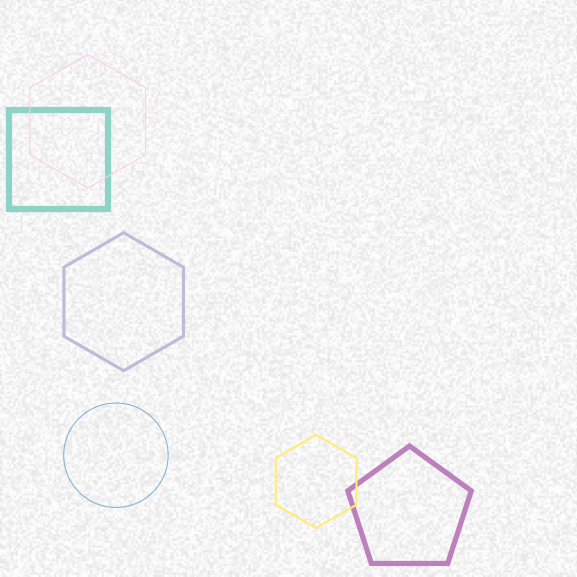[{"shape": "square", "thickness": 3, "radius": 0.43, "center": [0.101, 0.723]}, {"shape": "hexagon", "thickness": 1.5, "radius": 0.6, "center": [0.214, 0.477]}, {"shape": "circle", "thickness": 0.5, "radius": 0.45, "center": [0.201, 0.211]}, {"shape": "hexagon", "thickness": 0.5, "radius": 0.58, "center": [0.152, 0.789]}, {"shape": "pentagon", "thickness": 2.5, "radius": 0.56, "center": [0.709, 0.114]}, {"shape": "hexagon", "thickness": 1, "radius": 0.4, "center": [0.547, 0.165]}]